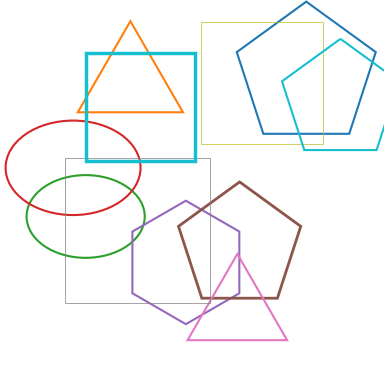[{"shape": "pentagon", "thickness": 1.5, "radius": 0.95, "center": [0.796, 0.806]}, {"shape": "triangle", "thickness": 1.5, "radius": 0.79, "center": [0.339, 0.787]}, {"shape": "oval", "thickness": 1.5, "radius": 0.77, "center": [0.222, 0.438]}, {"shape": "oval", "thickness": 1.5, "radius": 0.88, "center": [0.19, 0.564]}, {"shape": "hexagon", "thickness": 1.5, "radius": 0.8, "center": [0.483, 0.318]}, {"shape": "pentagon", "thickness": 2, "radius": 0.83, "center": [0.622, 0.361]}, {"shape": "triangle", "thickness": 1.5, "radius": 0.75, "center": [0.616, 0.191]}, {"shape": "square", "thickness": 0.5, "radius": 0.94, "center": [0.358, 0.401]}, {"shape": "square", "thickness": 0.5, "radius": 0.79, "center": [0.68, 0.784]}, {"shape": "pentagon", "thickness": 1.5, "radius": 0.8, "center": [0.884, 0.739]}, {"shape": "square", "thickness": 2.5, "radius": 0.7, "center": [0.365, 0.723]}]